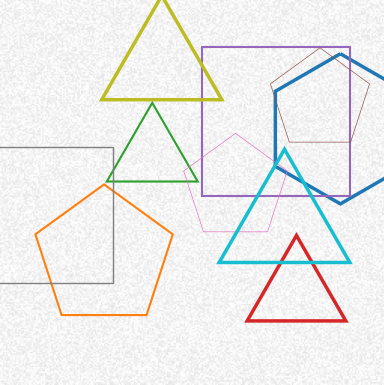[{"shape": "hexagon", "thickness": 2.5, "radius": 0.97, "center": [0.884, 0.665]}, {"shape": "pentagon", "thickness": 1.5, "radius": 0.94, "center": [0.27, 0.333]}, {"shape": "triangle", "thickness": 1.5, "radius": 0.68, "center": [0.396, 0.597]}, {"shape": "triangle", "thickness": 2.5, "radius": 0.74, "center": [0.77, 0.24]}, {"shape": "square", "thickness": 1.5, "radius": 0.96, "center": [0.717, 0.685]}, {"shape": "pentagon", "thickness": 0.5, "radius": 0.68, "center": [0.831, 0.74]}, {"shape": "pentagon", "thickness": 0.5, "radius": 0.71, "center": [0.612, 0.512]}, {"shape": "square", "thickness": 1, "radius": 0.88, "center": [0.118, 0.442]}, {"shape": "triangle", "thickness": 2.5, "radius": 0.9, "center": [0.42, 0.831]}, {"shape": "triangle", "thickness": 2.5, "radius": 0.98, "center": [0.739, 0.416]}]